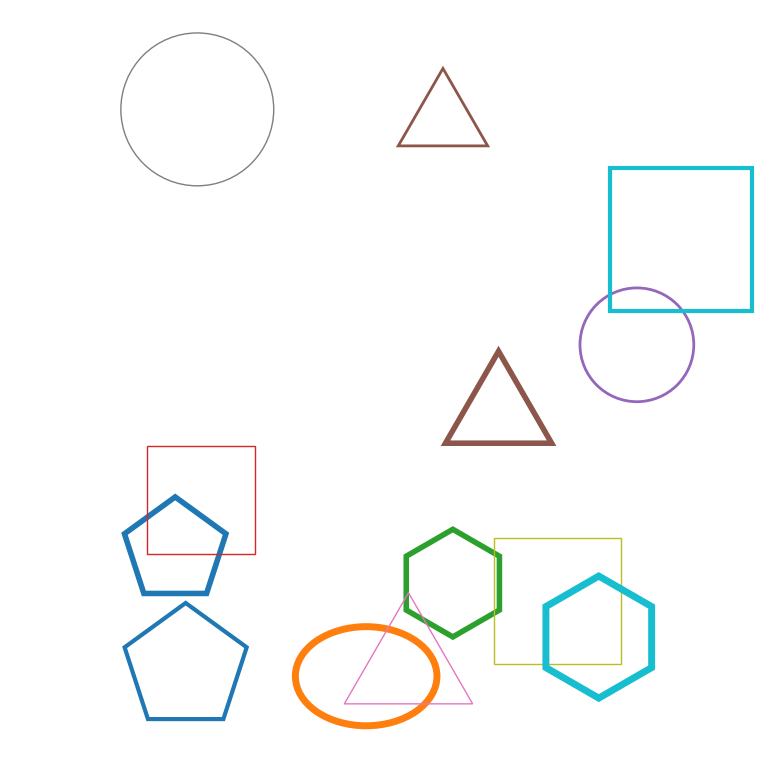[{"shape": "pentagon", "thickness": 1.5, "radius": 0.42, "center": [0.241, 0.134]}, {"shape": "pentagon", "thickness": 2, "radius": 0.35, "center": [0.228, 0.285]}, {"shape": "oval", "thickness": 2.5, "radius": 0.46, "center": [0.476, 0.122]}, {"shape": "hexagon", "thickness": 2, "radius": 0.35, "center": [0.588, 0.243]}, {"shape": "square", "thickness": 0.5, "radius": 0.35, "center": [0.261, 0.351]}, {"shape": "circle", "thickness": 1, "radius": 0.37, "center": [0.827, 0.552]}, {"shape": "triangle", "thickness": 2, "radius": 0.4, "center": [0.647, 0.464]}, {"shape": "triangle", "thickness": 1, "radius": 0.34, "center": [0.575, 0.844]}, {"shape": "triangle", "thickness": 0.5, "radius": 0.48, "center": [0.53, 0.134]}, {"shape": "circle", "thickness": 0.5, "radius": 0.5, "center": [0.256, 0.858]}, {"shape": "square", "thickness": 0.5, "radius": 0.41, "center": [0.724, 0.22]}, {"shape": "hexagon", "thickness": 2.5, "radius": 0.4, "center": [0.778, 0.173]}, {"shape": "square", "thickness": 1.5, "radius": 0.46, "center": [0.884, 0.689]}]